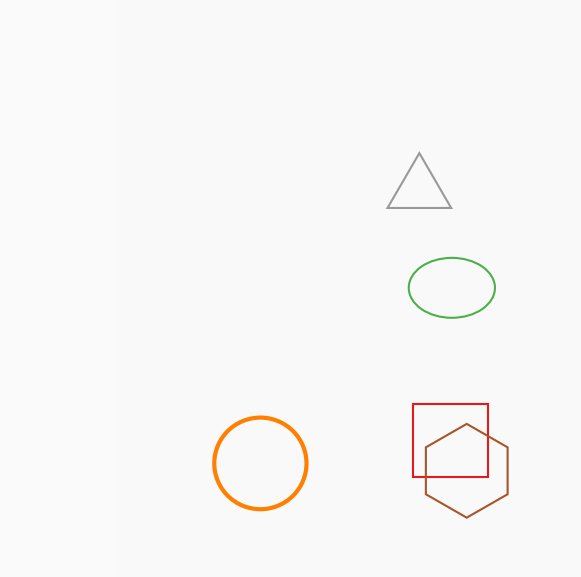[{"shape": "square", "thickness": 1, "radius": 0.32, "center": [0.775, 0.236]}, {"shape": "oval", "thickness": 1, "radius": 0.37, "center": [0.777, 0.501]}, {"shape": "circle", "thickness": 2, "radius": 0.4, "center": [0.448, 0.197]}, {"shape": "hexagon", "thickness": 1, "radius": 0.41, "center": [0.803, 0.184]}, {"shape": "triangle", "thickness": 1, "radius": 0.32, "center": [0.721, 0.671]}]